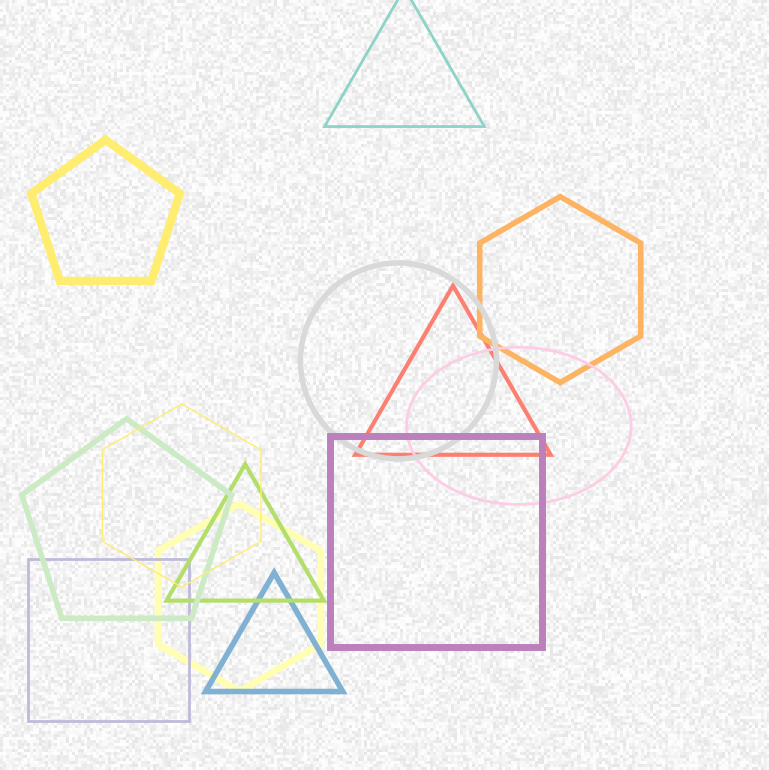[{"shape": "triangle", "thickness": 1, "radius": 0.6, "center": [0.525, 0.896]}, {"shape": "hexagon", "thickness": 2.5, "radius": 0.61, "center": [0.311, 0.224]}, {"shape": "square", "thickness": 1, "radius": 0.52, "center": [0.141, 0.169]}, {"shape": "triangle", "thickness": 1.5, "radius": 0.73, "center": [0.588, 0.483]}, {"shape": "triangle", "thickness": 2, "radius": 0.51, "center": [0.356, 0.153]}, {"shape": "hexagon", "thickness": 2, "radius": 0.6, "center": [0.728, 0.624]}, {"shape": "triangle", "thickness": 1.5, "radius": 0.59, "center": [0.318, 0.279]}, {"shape": "oval", "thickness": 1, "radius": 0.73, "center": [0.674, 0.447]}, {"shape": "circle", "thickness": 2, "radius": 0.64, "center": [0.517, 0.531]}, {"shape": "square", "thickness": 2.5, "radius": 0.69, "center": [0.566, 0.297]}, {"shape": "pentagon", "thickness": 2, "radius": 0.72, "center": [0.164, 0.313]}, {"shape": "pentagon", "thickness": 3, "radius": 0.51, "center": [0.137, 0.717]}, {"shape": "hexagon", "thickness": 0.5, "radius": 0.59, "center": [0.236, 0.356]}]